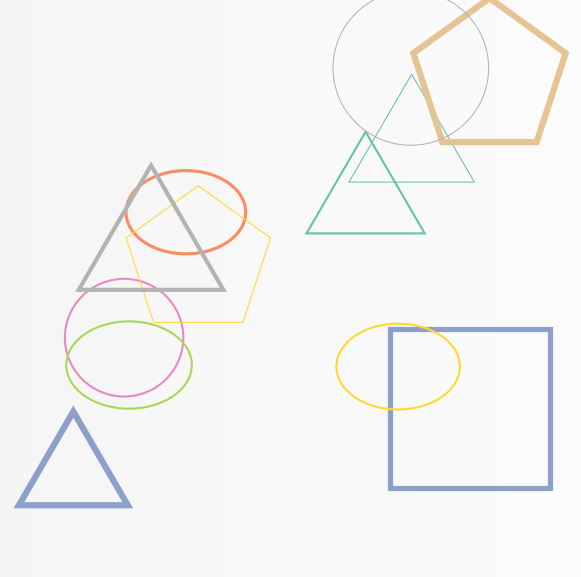[{"shape": "triangle", "thickness": 1, "radius": 0.59, "center": [0.629, 0.654]}, {"shape": "triangle", "thickness": 0.5, "radius": 0.62, "center": [0.708, 0.746]}, {"shape": "oval", "thickness": 1.5, "radius": 0.51, "center": [0.32, 0.632]}, {"shape": "triangle", "thickness": 3, "radius": 0.54, "center": [0.126, 0.178]}, {"shape": "square", "thickness": 2.5, "radius": 0.69, "center": [0.809, 0.292]}, {"shape": "circle", "thickness": 1, "radius": 0.51, "center": [0.214, 0.414]}, {"shape": "oval", "thickness": 1, "radius": 0.54, "center": [0.222, 0.367]}, {"shape": "oval", "thickness": 1, "radius": 0.53, "center": [0.685, 0.364]}, {"shape": "pentagon", "thickness": 0.5, "radius": 0.65, "center": [0.341, 0.547]}, {"shape": "pentagon", "thickness": 3, "radius": 0.69, "center": [0.842, 0.864]}, {"shape": "triangle", "thickness": 2, "radius": 0.72, "center": [0.26, 0.569]}, {"shape": "circle", "thickness": 0.5, "radius": 0.67, "center": [0.707, 0.881]}]